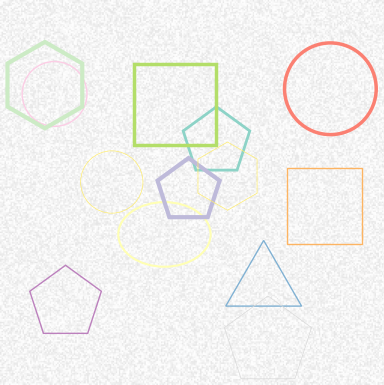[{"shape": "pentagon", "thickness": 2, "radius": 0.45, "center": [0.562, 0.632]}, {"shape": "oval", "thickness": 1.5, "radius": 0.6, "center": [0.427, 0.391]}, {"shape": "pentagon", "thickness": 3, "radius": 0.42, "center": [0.49, 0.505]}, {"shape": "circle", "thickness": 2.5, "radius": 0.6, "center": [0.858, 0.769]}, {"shape": "triangle", "thickness": 1, "radius": 0.57, "center": [0.685, 0.262]}, {"shape": "square", "thickness": 1, "radius": 0.49, "center": [0.843, 0.465]}, {"shape": "square", "thickness": 2.5, "radius": 0.53, "center": [0.454, 0.728]}, {"shape": "circle", "thickness": 1, "radius": 0.42, "center": [0.142, 0.756]}, {"shape": "pentagon", "thickness": 0.5, "radius": 0.59, "center": [0.696, 0.112]}, {"shape": "pentagon", "thickness": 1, "radius": 0.49, "center": [0.17, 0.213]}, {"shape": "hexagon", "thickness": 3, "radius": 0.56, "center": [0.117, 0.779]}, {"shape": "circle", "thickness": 0.5, "radius": 0.4, "center": [0.29, 0.527]}, {"shape": "hexagon", "thickness": 0.5, "radius": 0.44, "center": [0.591, 0.542]}]